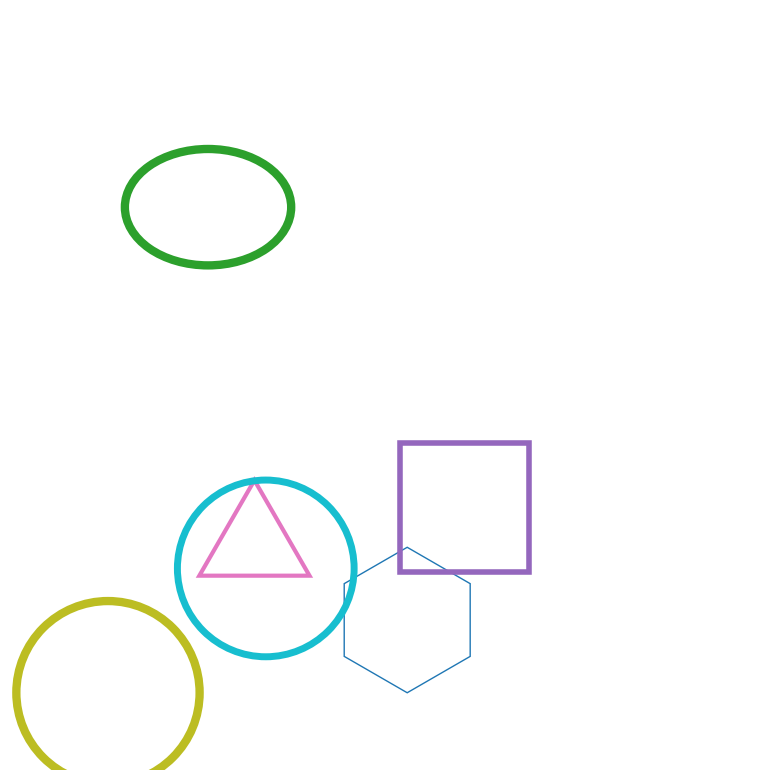[{"shape": "hexagon", "thickness": 0.5, "radius": 0.47, "center": [0.529, 0.195]}, {"shape": "oval", "thickness": 3, "radius": 0.54, "center": [0.27, 0.731]}, {"shape": "square", "thickness": 2, "radius": 0.42, "center": [0.603, 0.341]}, {"shape": "triangle", "thickness": 1.5, "radius": 0.41, "center": [0.33, 0.294]}, {"shape": "circle", "thickness": 3, "radius": 0.59, "center": [0.14, 0.1]}, {"shape": "circle", "thickness": 2.5, "radius": 0.57, "center": [0.345, 0.262]}]